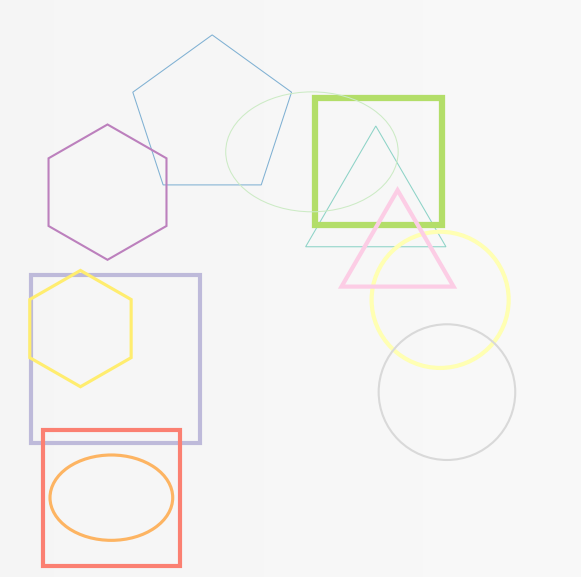[{"shape": "triangle", "thickness": 0.5, "radius": 0.7, "center": [0.647, 0.642]}, {"shape": "circle", "thickness": 2, "radius": 0.59, "center": [0.757, 0.48]}, {"shape": "square", "thickness": 2, "radius": 0.73, "center": [0.199, 0.377]}, {"shape": "square", "thickness": 2, "radius": 0.59, "center": [0.191, 0.136]}, {"shape": "pentagon", "thickness": 0.5, "radius": 0.72, "center": [0.365, 0.795]}, {"shape": "oval", "thickness": 1.5, "radius": 0.53, "center": [0.192, 0.137]}, {"shape": "square", "thickness": 3, "radius": 0.55, "center": [0.651, 0.72]}, {"shape": "triangle", "thickness": 2, "radius": 0.56, "center": [0.684, 0.559]}, {"shape": "circle", "thickness": 1, "radius": 0.59, "center": [0.769, 0.32]}, {"shape": "hexagon", "thickness": 1, "radius": 0.59, "center": [0.185, 0.666]}, {"shape": "oval", "thickness": 0.5, "radius": 0.74, "center": [0.537, 0.736]}, {"shape": "hexagon", "thickness": 1.5, "radius": 0.5, "center": [0.138, 0.43]}]